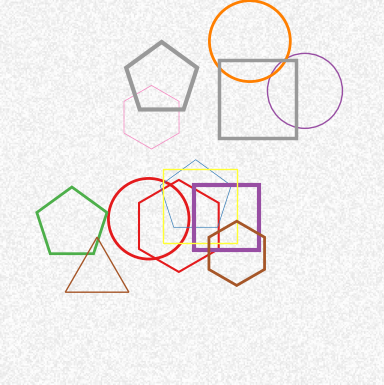[{"shape": "hexagon", "thickness": 1.5, "radius": 0.6, "center": [0.465, 0.413]}, {"shape": "circle", "thickness": 2, "radius": 0.52, "center": [0.386, 0.432]}, {"shape": "pentagon", "thickness": 0.5, "radius": 0.49, "center": [0.508, 0.488]}, {"shape": "pentagon", "thickness": 2, "radius": 0.48, "center": [0.187, 0.418]}, {"shape": "circle", "thickness": 1, "radius": 0.49, "center": [0.792, 0.764]}, {"shape": "square", "thickness": 3, "radius": 0.42, "center": [0.588, 0.435]}, {"shape": "circle", "thickness": 2, "radius": 0.53, "center": [0.649, 0.893]}, {"shape": "square", "thickness": 1, "radius": 0.48, "center": [0.519, 0.465]}, {"shape": "triangle", "thickness": 1, "radius": 0.48, "center": [0.252, 0.289]}, {"shape": "hexagon", "thickness": 2, "radius": 0.42, "center": [0.615, 0.342]}, {"shape": "hexagon", "thickness": 0.5, "radius": 0.41, "center": [0.394, 0.696]}, {"shape": "square", "thickness": 2.5, "radius": 0.5, "center": [0.668, 0.743]}, {"shape": "pentagon", "thickness": 3, "radius": 0.48, "center": [0.42, 0.794]}]